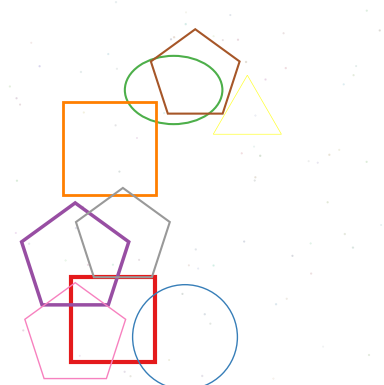[{"shape": "square", "thickness": 3, "radius": 0.55, "center": [0.294, 0.17]}, {"shape": "circle", "thickness": 1, "radius": 0.68, "center": [0.481, 0.124]}, {"shape": "oval", "thickness": 1.5, "radius": 0.63, "center": [0.451, 0.766]}, {"shape": "pentagon", "thickness": 2.5, "radius": 0.73, "center": [0.195, 0.327]}, {"shape": "square", "thickness": 2, "radius": 0.6, "center": [0.284, 0.613]}, {"shape": "triangle", "thickness": 0.5, "radius": 0.51, "center": [0.642, 0.702]}, {"shape": "pentagon", "thickness": 1.5, "radius": 0.61, "center": [0.507, 0.803]}, {"shape": "pentagon", "thickness": 1, "radius": 0.69, "center": [0.195, 0.128]}, {"shape": "pentagon", "thickness": 1.5, "radius": 0.64, "center": [0.319, 0.384]}]